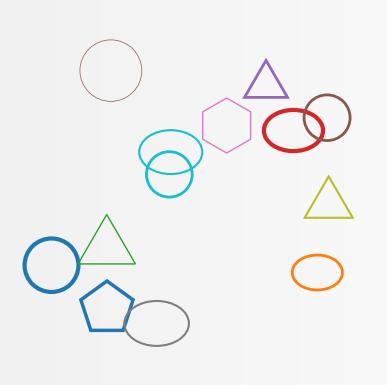[{"shape": "circle", "thickness": 3, "radius": 0.35, "center": [0.133, 0.311]}, {"shape": "pentagon", "thickness": 2.5, "radius": 0.35, "center": [0.276, 0.199]}, {"shape": "oval", "thickness": 2, "radius": 0.32, "center": [0.819, 0.292]}, {"shape": "triangle", "thickness": 1, "radius": 0.43, "center": [0.275, 0.357]}, {"shape": "oval", "thickness": 3, "radius": 0.38, "center": [0.757, 0.661]}, {"shape": "triangle", "thickness": 2, "radius": 0.32, "center": [0.687, 0.779]}, {"shape": "circle", "thickness": 0.5, "radius": 0.4, "center": [0.286, 0.817]}, {"shape": "circle", "thickness": 2, "radius": 0.3, "center": [0.844, 0.694]}, {"shape": "hexagon", "thickness": 1, "radius": 0.36, "center": [0.585, 0.674]}, {"shape": "oval", "thickness": 1.5, "radius": 0.42, "center": [0.404, 0.16]}, {"shape": "triangle", "thickness": 1.5, "radius": 0.36, "center": [0.848, 0.47]}, {"shape": "oval", "thickness": 1.5, "radius": 0.41, "center": [0.441, 0.605]}, {"shape": "circle", "thickness": 2, "radius": 0.29, "center": [0.437, 0.547]}]